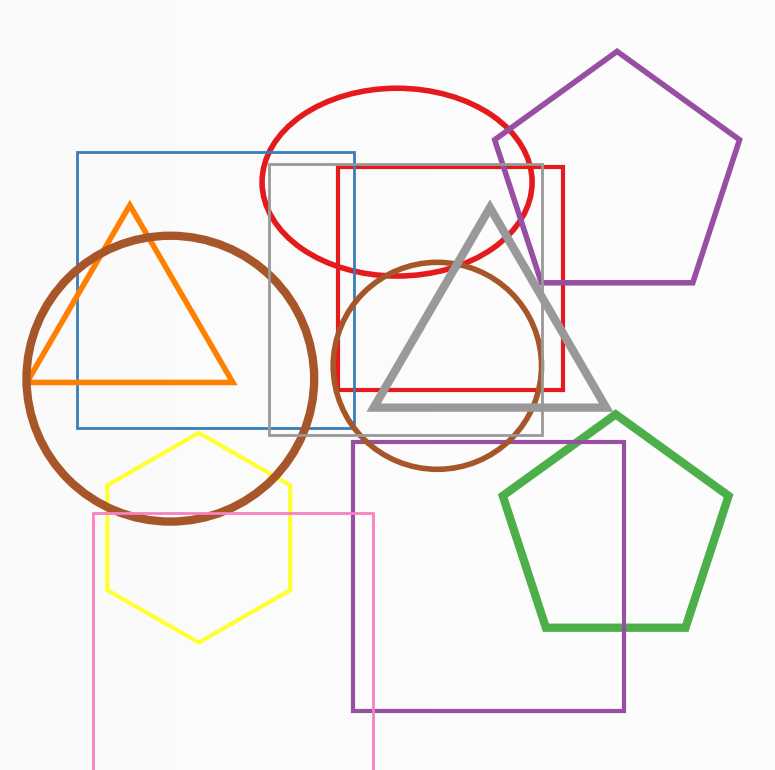[{"shape": "oval", "thickness": 2, "radius": 0.87, "center": [0.512, 0.763]}, {"shape": "square", "thickness": 1.5, "radius": 0.72, "center": [0.582, 0.638]}, {"shape": "square", "thickness": 1, "radius": 0.89, "center": [0.279, 0.623]}, {"shape": "pentagon", "thickness": 3, "radius": 0.77, "center": [0.794, 0.309]}, {"shape": "pentagon", "thickness": 2, "radius": 0.83, "center": [0.796, 0.767]}, {"shape": "square", "thickness": 1.5, "radius": 0.87, "center": [0.63, 0.251]}, {"shape": "triangle", "thickness": 2, "radius": 0.77, "center": [0.167, 0.58]}, {"shape": "hexagon", "thickness": 1.5, "radius": 0.68, "center": [0.256, 0.302]}, {"shape": "circle", "thickness": 2, "radius": 0.67, "center": [0.564, 0.525]}, {"shape": "circle", "thickness": 3, "radius": 0.93, "center": [0.22, 0.508]}, {"shape": "square", "thickness": 1, "radius": 0.9, "center": [0.3, 0.153]}, {"shape": "triangle", "thickness": 3, "radius": 0.87, "center": [0.632, 0.557]}, {"shape": "square", "thickness": 1, "radius": 0.88, "center": [0.523, 0.611]}]